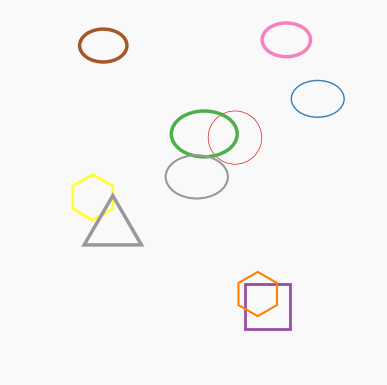[{"shape": "circle", "thickness": 0.5, "radius": 0.35, "center": [0.606, 0.643]}, {"shape": "oval", "thickness": 1, "radius": 0.34, "center": [0.82, 0.743]}, {"shape": "oval", "thickness": 2.5, "radius": 0.43, "center": [0.527, 0.652]}, {"shape": "square", "thickness": 2, "radius": 0.29, "center": [0.69, 0.203]}, {"shape": "hexagon", "thickness": 1.5, "radius": 0.29, "center": [0.665, 0.236]}, {"shape": "hexagon", "thickness": 2, "radius": 0.3, "center": [0.239, 0.487]}, {"shape": "oval", "thickness": 2.5, "radius": 0.31, "center": [0.267, 0.882]}, {"shape": "oval", "thickness": 2.5, "radius": 0.31, "center": [0.739, 0.897]}, {"shape": "triangle", "thickness": 2.5, "radius": 0.43, "center": [0.291, 0.407]}, {"shape": "oval", "thickness": 1.5, "radius": 0.4, "center": [0.508, 0.541]}]